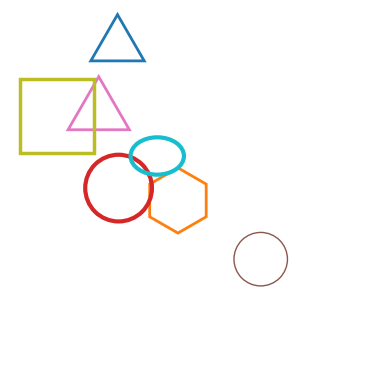[{"shape": "triangle", "thickness": 2, "radius": 0.4, "center": [0.305, 0.882]}, {"shape": "hexagon", "thickness": 2, "radius": 0.42, "center": [0.462, 0.479]}, {"shape": "circle", "thickness": 3, "radius": 0.43, "center": [0.308, 0.511]}, {"shape": "circle", "thickness": 1, "radius": 0.35, "center": [0.677, 0.327]}, {"shape": "triangle", "thickness": 2, "radius": 0.46, "center": [0.256, 0.709]}, {"shape": "square", "thickness": 2.5, "radius": 0.48, "center": [0.148, 0.699]}, {"shape": "oval", "thickness": 3, "radius": 0.35, "center": [0.408, 0.595]}]